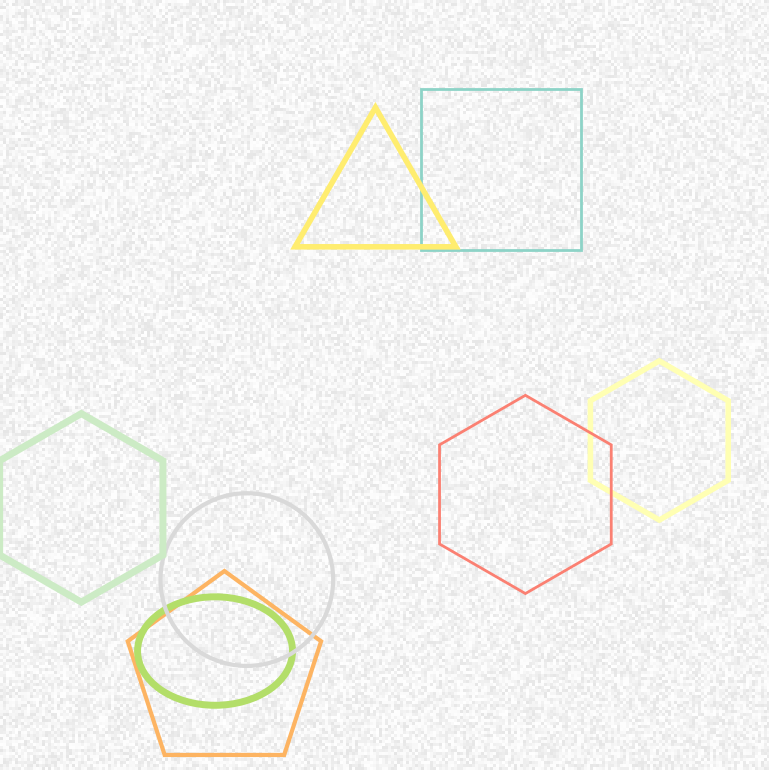[{"shape": "square", "thickness": 1, "radius": 0.52, "center": [0.65, 0.78]}, {"shape": "hexagon", "thickness": 2, "radius": 0.52, "center": [0.856, 0.428]}, {"shape": "hexagon", "thickness": 1, "radius": 0.64, "center": [0.682, 0.358]}, {"shape": "pentagon", "thickness": 1.5, "radius": 0.66, "center": [0.291, 0.126]}, {"shape": "oval", "thickness": 2.5, "radius": 0.5, "center": [0.279, 0.154]}, {"shape": "circle", "thickness": 1.5, "radius": 0.56, "center": [0.321, 0.247]}, {"shape": "hexagon", "thickness": 2.5, "radius": 0.61, "center": [0.106, 0.34]}, {"shape": "triangle", "thickness": 2, "radius": 0.6, "center": [0.488, 0.74]}]